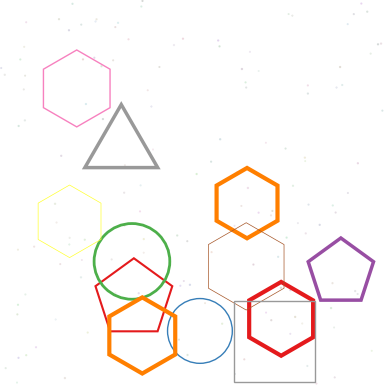[{"shape": "pentagon", "thickness": 1.5, "radius": 0.52, "center": [0.348, 0.224]}, {"shape": "hexagon", "thickness": 3, "radius": 0.48, "center": [0.73, 0.172]}, {"shape": "circle", "thickness": 1, "radius": 0.42, "center": [0.519, 0.14]}, {"shape": "circle", "thickness": 2, "radius": 0.49, "center": [0.343, 0.321]}, {"shape": "pentagon", "thickness": 2.5, "radius": 0.45, "center": [0.885, 0.293]}, {"shape": "hexagon", "thickness": 3, "radius": 0.49, "center": [0.37, 0.129]}, {"shape": "hexagon", "thickness": 3, "radius": 0.46, "center": [0.642, 0.472]}, {"shape": "hexagon", "thickness": 0.5, "radius": 0.47, "center": [0.181, 0.425]}, {"shape": "hexagon", "thickness": 0.5, "radius": 0.57, "center": [0.64, 0.308]}, {"shape": "hexagon", "thickness": 1, "radius": 0.5, "center": [0.199, 0.77]}, {"shape": "triangle", "thickness": 2.5, "radius": 0.55, "center": [0.315, 0.619]}, {"shape": "square", "thickness": 1, "radius": 0.53, "center": [0.712, 0.114]}]